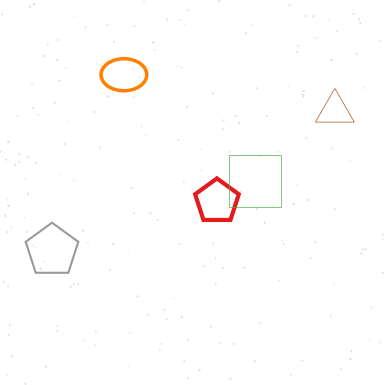[{"shape": "pentagon", "thickness": 3, "radius": 0.3, "center": [0.564, 0.477]}, {"shape": "square", "thickness": 0.5, "radius": 0.34, "center": [0.663, 0.53]}, {"shape": "oval", "thickness": 2.5, "radius": 0.3, "center": [0.322, 0.806]}, {"shape": "triangle", "thickness": 0.5, "radius": 0.29, "center": [0.87, 0.712]}, {"shape": "pentagon", "thickness": 1.5, "radius": 0.36, "center": [0.135, 0.35]}]